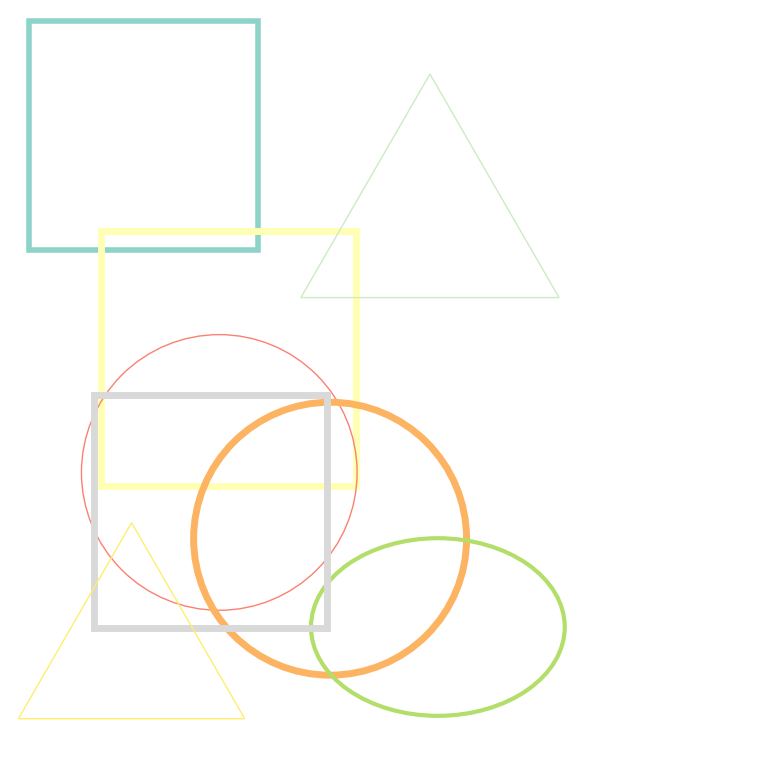[{"shape": "square", "thickness": 2, "radius": 0.74, "center": [0.187, 0.824]}, {"shape": "square", "thickness": 2.5, "radius": 0.83, "center": [0.296, 0.534]}, {"shape": "circle", "thickness": 0.5, "radius": 0.89, "center": [0.285, 0.386]}, {"shape": "circle", "thickness": 2.5, "radius": 0.89, "center": [0.429, 0.3]}, {"shape": "oval", "thickness": 1.5, "radius": 0.82, "center": [0.569, 0.186]}, {"shape": "square", "thickness": 2.5, "radius": 0.76, "center": [0.274, 0.336]}, {"shape": "triangle", "thickness": 0.5, "radius": 0.97, "center": [0.558, 0.71]}, {"shape": "triangle", "thickness": 0.5, "radius": 0.85, "center": [0.171, 0.151]}]